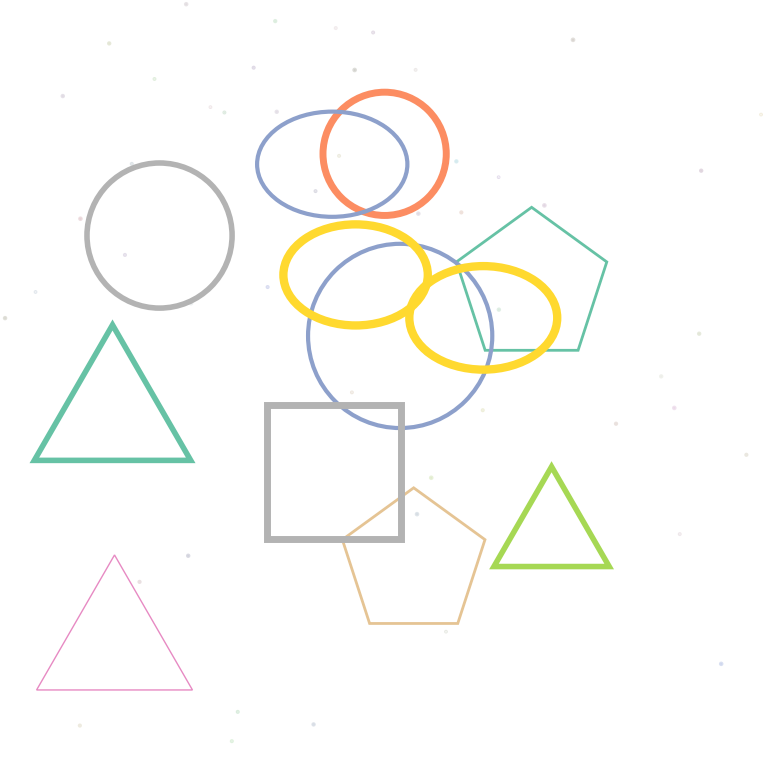[{"shape": "pentagon", "thickness": 1, "radius": 0.51, "center": [0.69, 0.628]}, {"shape": "triangle", "thickness": 2, "radius": 0.59, "center": [0.146, 0.461]}, {"shape": "circle", "thickness": 2.5, "radius": 0.4, "center": [0.5, 0.8]}, {"shape": "circle", "thickness": 1.5, "radius": 0.6, "center": [0.52, 0.564]}, {"shape": "oval", "thickness": 1.5, "radius": 0.49, "center": [0.431, 0.787]}, {"shape": "triangle", "thickness": 0.5, "radius": 0.58, "center": [0.149, 0.162]}, {"shape": "triangle", "thickness": 2, "radius": 0.43, "center": [0.716, 0.307]}, {"shape": "oval", "thickness": 3, "radius": 0.47, "center": [0.462, 0.643]}, {"shape": "oval", "thickness": 3, "radius": 0.48, "center": [0.628, 0.587]}, {"shape": "pentagon", "thickness": 1, "radius": 0.49, "center": [0.537, 0.269]}, {"shape": "circle", "thickness": 2, "radius": 0.47, "center": [0.207, 0.694]}, {"shape": "square", "thickness": 2.5, "radius": 0.43, "center": [0.434, 0.387]}]